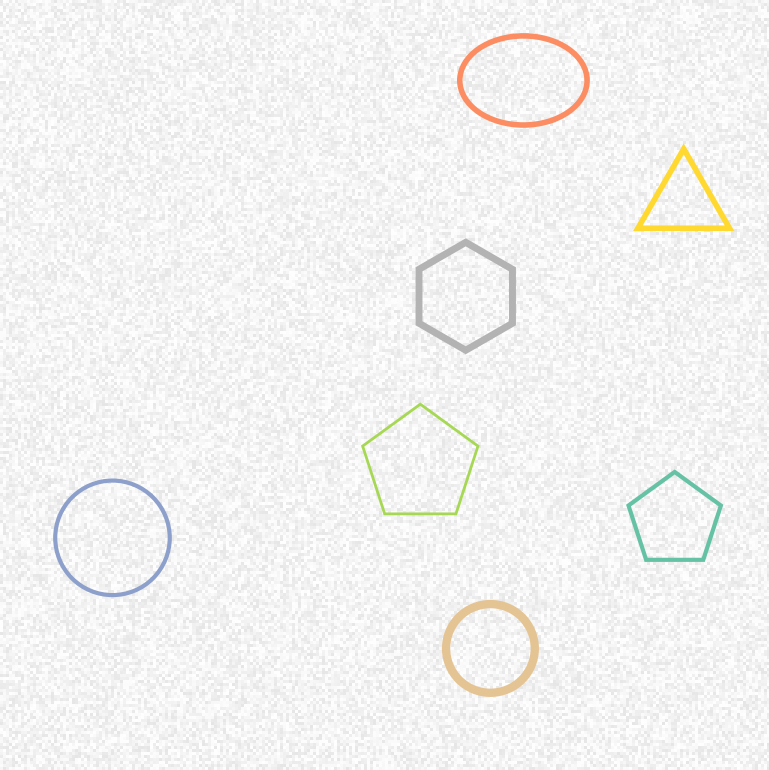[{"shape": "pentagon", "thickness": 1.5, "radius": 0.32, "center": [0.876, 0.324]}, {"shape": "oval", "thickness": 2, "radius": 0.41, "center": [0.68, 0.896]}, {"shape": "circle", "thickness": 1.5, "radius": 0.37, "center": [0.146, 0.302]}, {"shape": "pentagon", "thickness": 1, "radius": 0.39, "center": [0.546, 0.396]}, {"shape": "triangle", "thickness": 2, "radius": 0.34, "center": [0.888, 0.738]}, {"shape": "circle", "thickness": 3, "radius": 0.29, "center": [0.637, 0.158]}, {"shape": "hexagon", "thickness": 2.5, "radius": 0.35, "center": [0.605, 0.615]}]